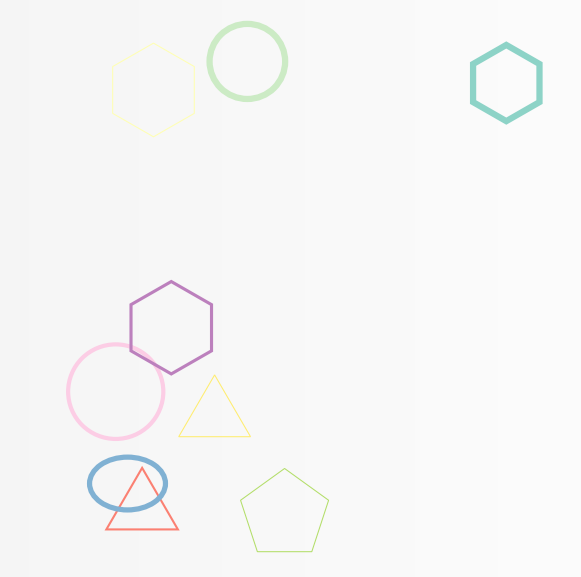[{"shape": "hexagon", "thickness": 3, "radius": 0.33, "center": [0.871, 0.855]}, {"shape": "hexagon", "thickness": 0.5, "radius": 0.41, "center": [0.264, 0.843]}, {"shape": "triangle", "thickness": 1, "radius": 0.36, "center": [0.245, 0.118]}, {"shape": "oval", "thickness": 2.5, "radius": 0.33, "center": [0.219, 0.162]}, {"shape": "pentagon", "thickness": 0.5, "radius": 0.4, "center": [0.49, 0.108]}, {"shape": "circle", "thickness": 2, "radius": 0.41, "center": [0.199, 0.321]}, {"shape": "hexagon", "thickness": 1.5, "radius": 0.4, "center": [0.295, 0.432]}, {"shape": "circle", "thickness": 3, "radius": 0.33, "center": [0.426, 0.893]}, {"shape": "triangle", "thickness": 0.5, "radius": 0.36, "center": [0.369, 0.279]}]